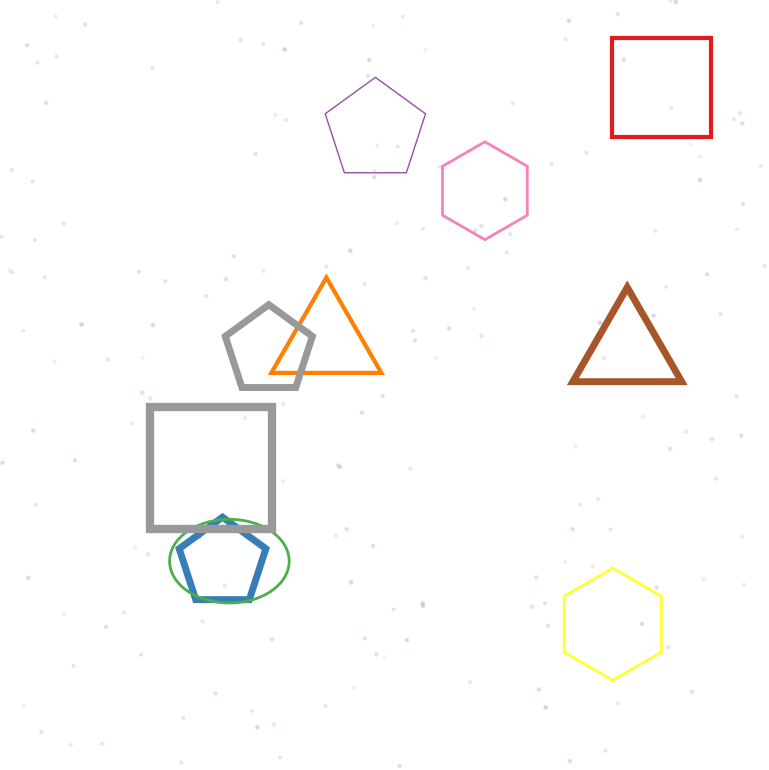[{"shape": "square", "thickness": 1.5, "radius": 0.32, "center": [0.859, 0.886]}, {"shape": "pentagon", "thickness": 2.5, "radius": 0.3, "center": [0.289, 0.269]}, {"shape": "oval", "thickness": 1, "radius": 0.39, "center": [0.298, 0.271]}, {"shape": "pentagon", "thickness": 0.5, "radius": 0.34, "center": [0.487, 0.831]}, {"shape": "triangle", "thickness": 1.5, "radius": 0.41, "center": [0.424, 0.557]}, {"shape": "hexagon", "thickness": 1, "radius": 0.36, "center": [0.796, 0.189]}, {"shape": "triangle", "thickness": 2.5, "radius": 0.41, "center": [0.815, 0.545]}, {"shape": "hexagon", "thickness": 1, "radius": 0.32, "center": [0.63, 0.752]}, {"shape": "pentagon", "thickness": 2.5, "radius": 0.3, "center": [0.349, 0.545]}, {"shape": "square", "thickness": 3, "radius": 0.39, "center": [0.274, 0.392]}]